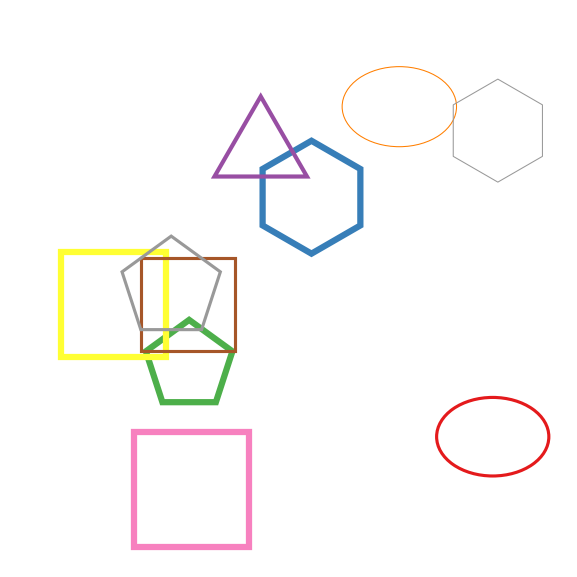[{"shape": "oval", "thickness": 1.5, "radius": 0.49, "center": [0.853, 0.243]}, {"shape": "hexagon", "thickness": 3, "radius": 0.49, "center": [0.539, 0.658]}, {"shape": "pentagon", "thickness": 3, "radius": 0.39, "center": [0.328, 0.366]}, {"shape": "triangle", "thickness": 2, "radius": 0.46, "center": [0.451, 0.74]}, {"shape": "oval", "thickness": 0.5, "radius": 0.5, "center": [0.691, 0.814]}, {"shape": "square", "thickness": 3, "radius": 0.45, "center": [0.197, 0.471]}, {"shape": "square", "thickness": 1.5, "radius": 0.4, "center": [0.326, 0.472]}, {"shape": "square", "thickness": 3, "radius": 0.5, "center": [0.332, 0.152]}, {"shape": "hexagon", "thickness": 0.5, "radius": 0.45, "center": [0.862, 0.773]}, {"shape": "pentagon", "thickness": 1.5, "radius": 0.45, "center": [0.296, 0.501]}]